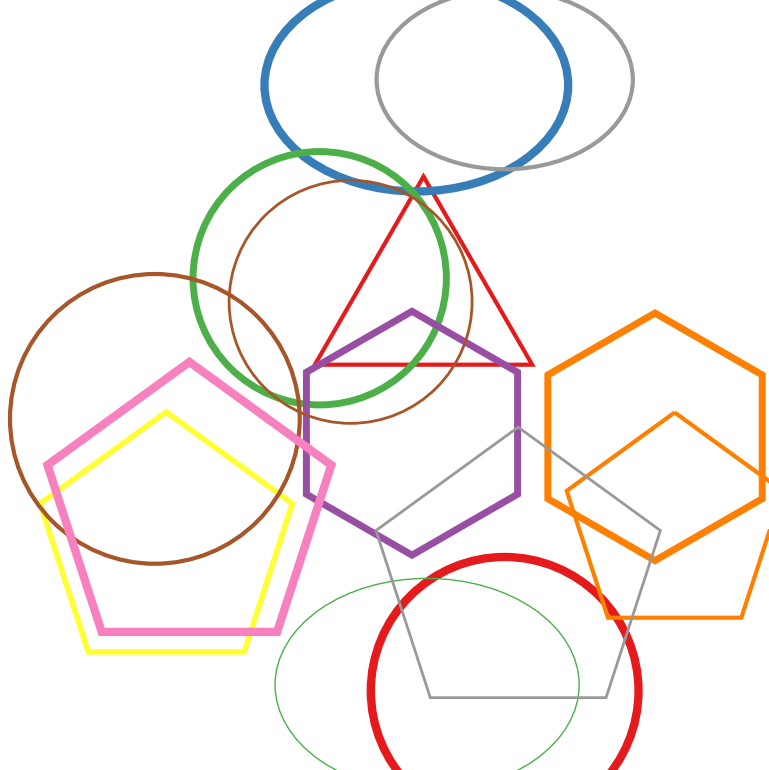[{"shape": "circle", "thickness": 3, "radius": 0.87, "center": [0.655, 0.103]}, {"shape": "triangle", "thickness": 1.5, "radius": 0.81, "center": [0.55, 0.608]}, {"shape": "oval", "thickness": 3, "radius": 0.99, "center": [0.541, 0.889]}, {"shape": "circle", "thickness": 2.5, "radius": 0.82, "center": [0.415, 0.639]}, {"shape": "oval", "thickness": 0.5, "radius": 0.99, "center": [0.555, 0.111]}, {"shape": "hexagon", "thickness": 2.5, "radius": 0.79, "center": [0.535, 0.437]}, {"shape": "hexagon", "thickness": 2.5, "radius": 0.8, "center": [0.851, 0.433]}, {"shape": "pentagon", "thickness": 1.5, "radius": 0.74, "center": [0.876, 0.317]}, {"shape": "pentagon", "thickness": 2, "radius": 0.86, "center": [0.216, 0.293]}, {"shape": "circle", "thickness": 1.5, "radius": 0.94, "center": [0.201, 0.456]}, {"shape": "circle", "thickness": 1, "radius": 0.79, "center": [0.455, 0.608]}, {"shape": "pentagon", "thickness": 3, "radius": 0.97, "center": [0.246, 0.336]}, {"shape": "pentagon", "thickness": 1, "radius": 0.97, "center": [0.673, 0.251]}, {"shape": "oval", "thickness": 1.5, "radius": 0.83, "center": [0.655, 0.897]}]